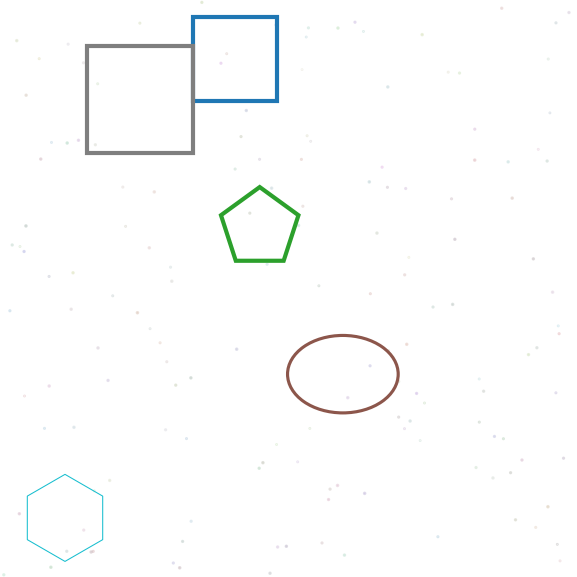[{"shape": "square", "thickness": 2, "radius": 0.36, "center": [0.406, 0.898]}, {"shape": "pentagon", "thickness": 2, "radius": 0.35, "center": [0.45, 0.605]}, {"shape": "oval", "thickness": 1.5, "radius": 0.48, "center": [0.594, 0.351]}, {"shape": "square", "thickness": 2, "radius": 0.46, "center": [0.242, 0.827]}, {"shape": "hexagon", "thickness": 0.5, "radius": 0.38, "center": [0.113, 0.102]}]